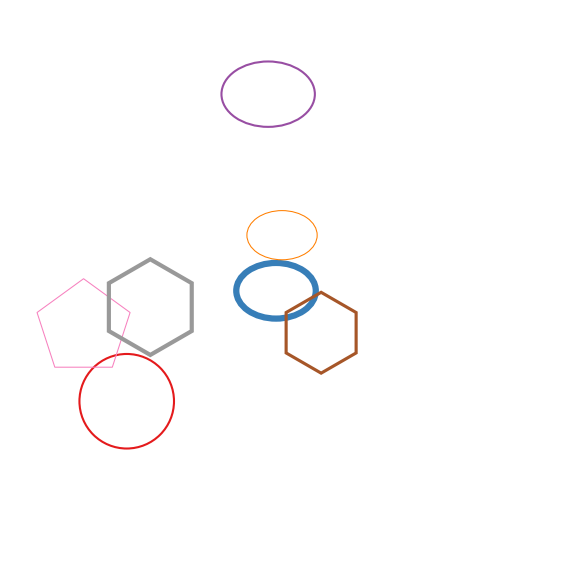[{"shape": "circle", "thickness": 1, "radius": 0.41, "center": [0.219, 0.304]}, {"shape": "oval", "thickness": 3, "radius": 0.34, "center": [0.478, 0.496]}, {"shape": "oval", "thickness": 1, "radius": 0.4, "center": [0.464, 0.836]}, {"shape": "oval", "thickness": 0.5, "radius": 0.3, "center": [0.488, 0.592]}, {"shape": "hexagon", "thickness": 1.5, "radius": 0.35, "center": [0.556, 0.423]}, {"shape": "pentagon", "thickness": 0.5, "radius": 0.42, "center": [0.145, 0.432]}, {"shape": "hexagon", "thickness": 2, "radius": 0.41, "center": [0.26, 0.467]}]